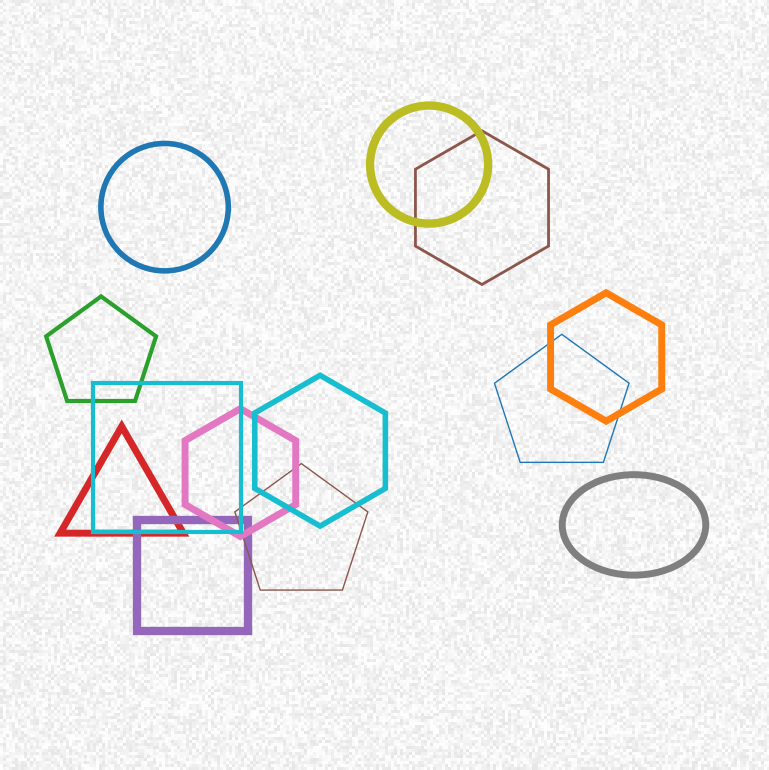[{"shape": "circle", "thickness": 2, "radius": 0.41, "center": [0.214, 0.731]}, {"shape": "pentagon", "thickness": 0.5, "radius": 0.46, "center": [0.73, 0.474]}, {"shape": "hexagon", "thickness": 2.5, "radius": 0.42, "center": [0.787, 0.536]}, {"shape": "pentagon", "thickness": 1.5, "radius": 0.38, "center": [0.131, 0.54]}, {"shape": "triangle", "thickness": 2.5, "radius": 0.46, "center": [0.158, 0.354]}, {"shape": "square", "thickness": 3, "radius": 0.36, "center": [0.25, 0.253]}, {"shape": "pentagon", "thickness": 0.5, "radius": 0.45, "center": [0.391, 0.307]}, {"shape": "hexagon", "thickness": 1, "radius": 0.5, "center": [0.626, 0.73]}, {"shape": "hexagon", "thickness": 2.5, "radius": 0.41, "center": [0.312, 0.386]}, {"shape": "oval", "thickness": 2.5, "radius": 0.47, "center": [0.823, 0.318]}, {"shape": "circle", "thickness": 3, "radius": 0.38, "center": [0.557, 0.786]}, {"shape": "square", "thickness": 1.5, "radius": 0.48, "center": [0.217, 0.406]}, {"shape": "hexagon", "thickness": 2, "radius": 0.49, "center": [0.416, 0.415]}]